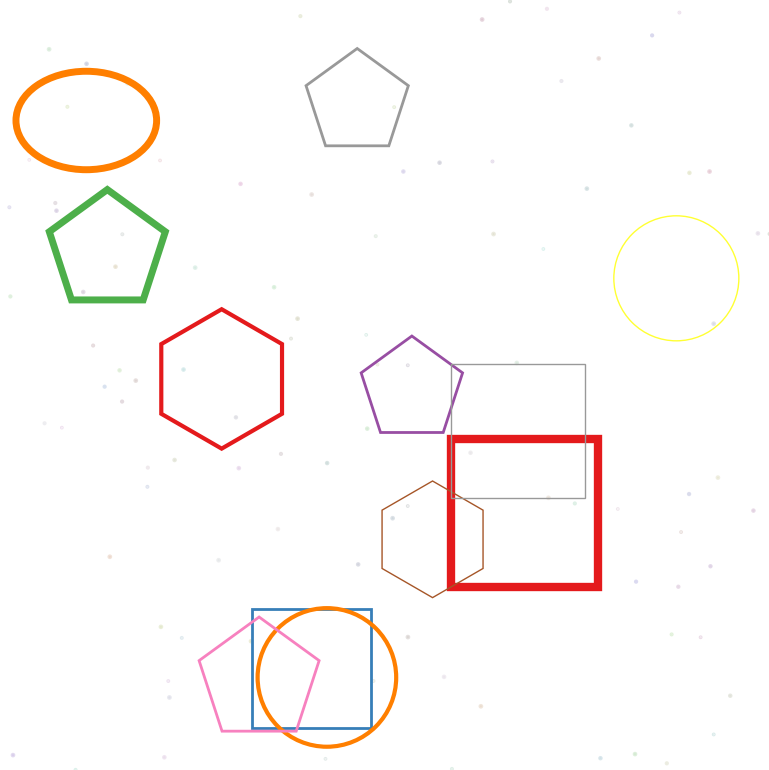[{"shape": "square", "thickness": 3, "radius": 0.48, "center": [0.681, 0.334]}, {"shape": "hexagon", "thickness": 1.5, "radius": 0.45, "center": [0.288, 0.508]}, {"shape": "square", "thickness": 1, "radius": 0.39, "center": [0.405, 0.132]}, {"shape": "pentagon", "thickness": 2.5, "radius": 0.4, "center": [0.139, 0.675]}, {"shape": "pentagon", "thickness": 1, "radius": 0.35, "center": [0.535, 0.494]}, {"shape": "circle", "thickness": 1.5, "radius": 0.45, "center": [0.425, 0.12]}, {"shape": "oval", "thickness": 2.5, "radius": 0.46, "center": [0.112, 0.844]}, {"shape": "circle", "thickness": 0.5, "radius": 0.41, "center": [0.878, 0.639]}, {"shape": "hexagon", "thickness": 0.5, "radius": 0.38, "center": [0.562, 0.3]}, {"shape": "pentagon", "thickness": 1, "radius": 0.41, "center": [0.337, 0.117]}, {"shape": "pentagon", "thickness": 1, "radius": 0.35, "center": [0.464, 0.867]}, {"shape": "square", "thickness": 0.5, "radius": 0.44, "center": [0.672, 0.44]}]